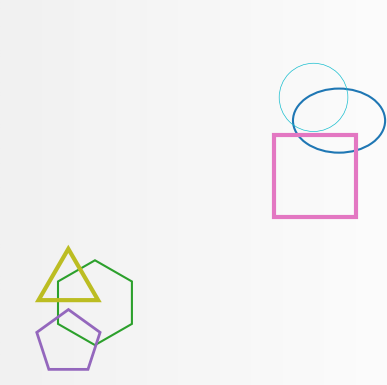[{"shape": "oval", "thickness": 1.5, "radius": 0.59, "center": [0.875, 0.687]}, {"shape": "hexagon", "thickness": 1.5, "radius": 0.55, "center": [0.245, 0.214]}, {"shape": "pentagon", "thickness": 2, "radius": 0.43, "center": [0.177, 0.11]}, {"shape": "square", "thickness": 3, "radius": 0.53, "center": [0.814, 0.542]}, {"shape": "triangle", "thickness": 3, "radius": 0.44, "center": [0.176, 0.265]}, {"shape": "circle", "thickness": 0.5, "radius": 0.44, "center": [0.809, 0.747]}]